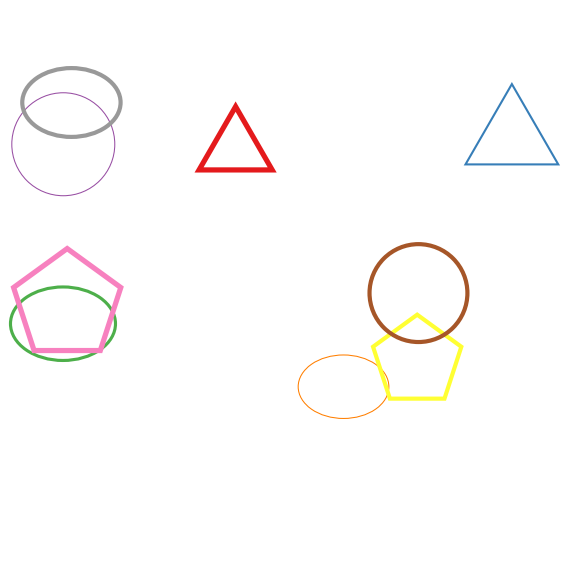[{"shape": "triangle", "thickness": 2.5, "radius": 0.37, "center": [0.408, 0.741]}, {"shape": "triangle", "thickness": 1, "radius": 0.46, "center": [0.886, 0.761]}, {"shape": "oval", "thickness": 1.5, "radius": 0.45, "center": [0.109, 0.439]}, {"shape": "circle", "thickness": 0.5, "radius": 0.45, "center": [0.11, 0.749]}, {"shape": "oval", "thickness": 0.5, "radius": 0.39, "center": [0.595, 0.329]}, {"shape": "pentagon", "thickness": 2, "radius": 0.4, "center": [0.722, 0.374]}, {"shape": "circle", "thickness": 2, "radius": 0.42, "center": [0.725, 0.492]}, {"shape": "pentagon", "thickness": 2.5, "radius": 0.49, "center": [0.116, 0.471]}, {"shape": "oval", "thickness": 2, "radius": 0.43, "center": [0.124, 0.822]}]